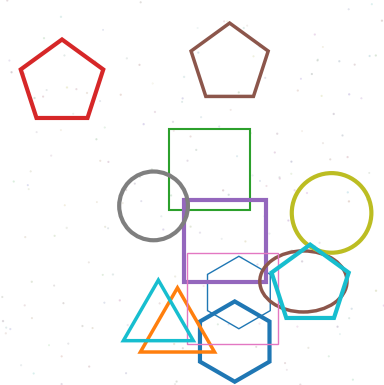[{"shape": "hexagon", "thickness": 3, "radius": 0.52, "center": [0.61, 0.113]}, {"shape": "hexagon", "thickness": 1, "radius": 0.47, "center": [0.62, 0.24]}, {"shape": "triangle", "thickness": 2.5, "radius": 0.56, "center": [0.461, 0.141]}, {"shape": "square", "thickness": 1.5, "radius": 0.53, "center": [0.545, 0.56]}, {"shape": "pentagon", "thickness": 3, "radius": 0.56, "center": [0.161, 0.785]}, {"shape": "square", "thickness": 3, "radius": 0.53, "center": [0.585, 0.373]}, {"shape": "pentagon", "thickness": 2.5, "radius": 0.53, "center": [0.596, 0.835]}, {"shape": "oval", "thickness": 2.5, "radius": 0.57, "center": [0.788, 0.269]}, {"shape": "square", "thickness": 1, "radius": 0.59, "center": [0.603, 0.225]}, {"shape": "circle", "thickness": 3, "radius": 0.45, "center": [0.399, 0.465]}, {"shape": "circle", "thickness": 3, "radius": 0.52, "center": [0.861, 0.447]}, {"shape": "pentagon", "thickness": 3, "radius": 0.53, "center": [0.806, 0.259]}, {"shape": "triangle", "thickness": 2.5, "radius": 0.52, "center": [0.411, 0.168]}]